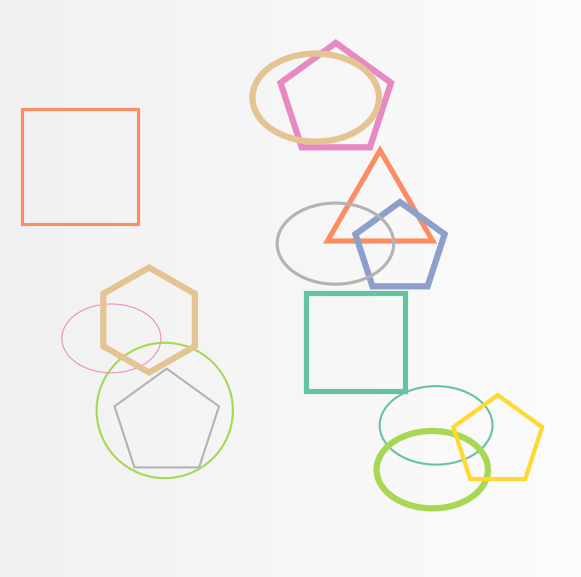[{"shape": "square", "thickness": 2.5, "radius": 0.42, "center": [0.611, 0.407]}, {"shape": "oval", "thickness": 1, "radius": 0.49, "center": [0.75, 0.263]}, {"shape": "triangle", "thickness": 2.5, "radius": 0.52, "center": [0.654, 0.634]}, {"shape": "square", "thickness": 1.5, "radius": 0.5, "center": [0.138, 0.71]}, {"shape": "pentagon", "thickness": 3, "radius": 0.4, "center": [0.688, 0.569]}, {"shape": "pentagon", "thickness": 3, "radius": 0.5, "center": [0.578, 0.825]}, {"shape": "oval", "thickness": 0.5, "radius": 0.43, "center": [0.192, 0.413]}, {"shape": "oval", "thickness": 3, "radius": 0.48, "center": [0.744, 0.186]}, {"shape": "circle", "thickness": 1, "radius": 0.59, "center": [0.283, 0.288]}, {"shape": "pentagon", "thickness": 2, "radius": 0.4, "center": [0.856, 0.235]}, {"shape": "hexagon", "thickness": 3, "radius": 0.45, "center": [0.257, 0.445]}, {"shape": "oval", "thickness": 3, "radius": 0.54, "center": [0.543, 0.83]}, {"shape": "pentagon", "thickness": 1, "radius": 0.47, "center": [0.287, 0.266]}, {"shape": "oval", "thickness": 1.5, "radius": 0.5, "center": [0.577, 0.577]}]